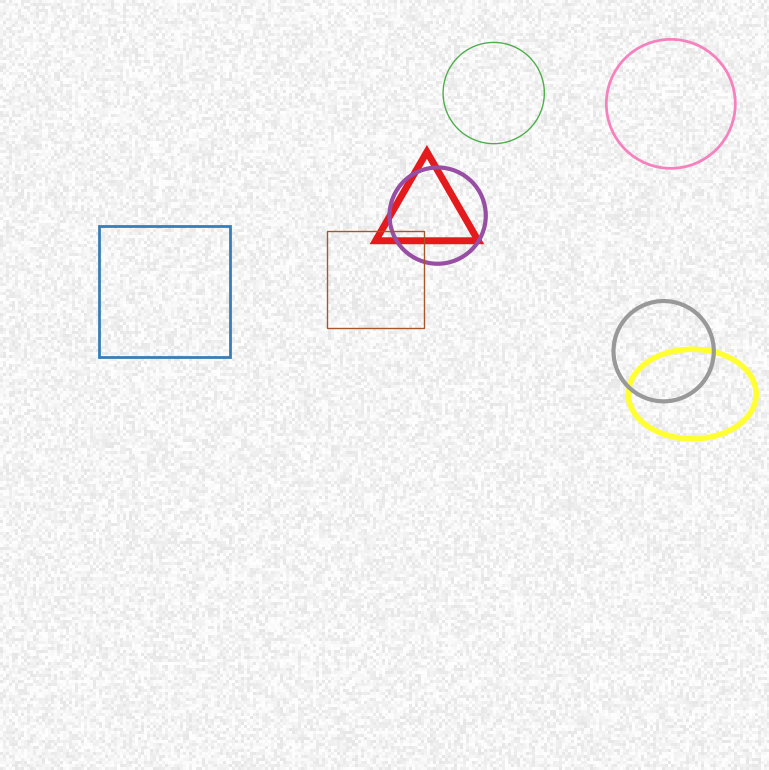[{"shape": "triangle", "thickness": 2.5, "radius": 0.38, "center": [0.554, 0.726]}, {"shape": "square", "thickness": 1, "radius": 0.42, "center": [0.214, 0.621]}, {"shape": "circle", "thickness": 0.5, "radius": 0.33, "center": [0.641, 0.879]}, {"shape": "circle", "thickness": 1.5, "radius": 0.31, "center": [0.568, 0.72]}, {"shape": "oval", "thickness": 2, "radius": 0.42, "center": [0.899, 0.488]}, {"shape": "square", "thickness": 0.5, "radius": 0.31, "center": [0.488, 0.637]}, {"shape": "circle", "thickness": 1, "radius": 0.42, "center": [0.871, 0.865]}, {"shape": "circle", "thickness": 1.5, "radius": 0.33, "center": [0.862, 0.544]}]